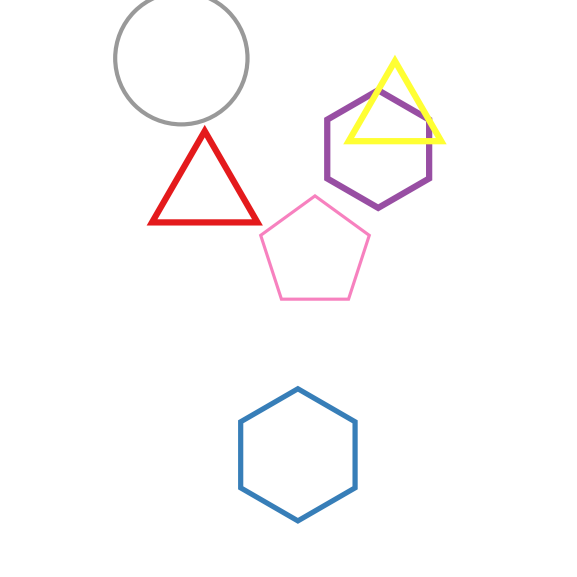[{"shape": "triangle", "thickness": 3, "radius": 0.53, "center": [0.355, 0.667]}, {"shape": "hexagon", "thickness": 2.5, "radius": 0.57, "center": [0.516, 0.212]}, {"shape": "hexagon", "thickness": 3, "radius": 0.51, "center": [0.655, 0.741]}, {"shape": "triangle", "thickness": 3, "radius": 0.46, "center": [0.684, 0.801]}, {"shape": "pentagon", "thickness": 1.5, "radius": 0.49, "center": [0.545, 0.561]}, {"shape": "circle", "thickness": 2, "radius": 0.57, "center": [0.314, 0.898]}]